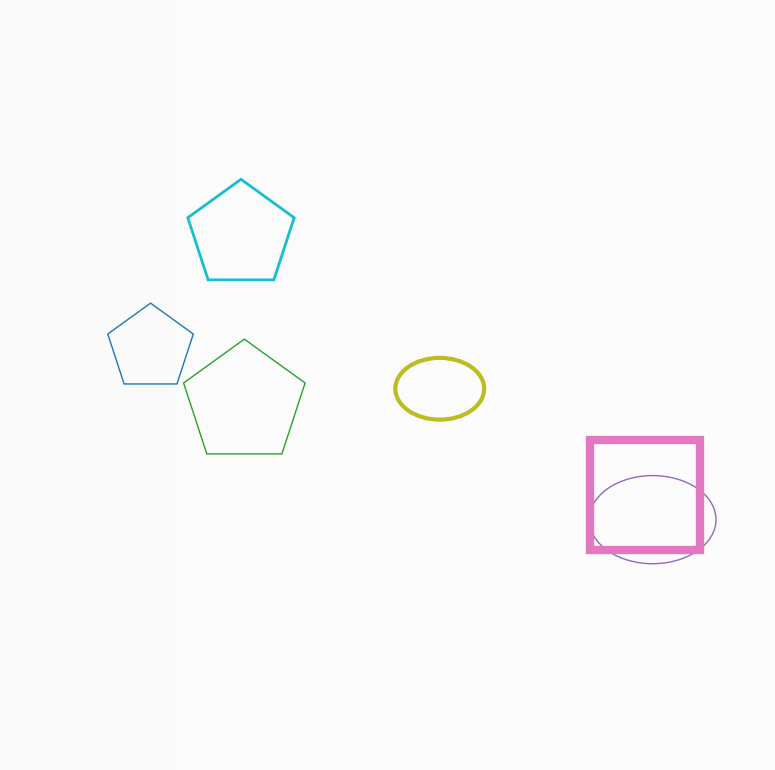[{"shape": "pentagon", "thickness": 0.5, "radius": 0.29, "center": [0.194, 0.548]}, {"shape": "pentagon", "thickness": 0.5, "radius": 0.41, "center": [0.315, 0.477]}, {"shape": "oval", "thickness": 0.5, "radius": 0.41, "center": [0.842, 0.325]}, {"shape": "square", "thickness": 3, "radius": 0.36, "center": [0.832, 0.357]}, {"shape": "oval", "thickness": 1.5, "radius": 0.29, "center": [0.567, 0.495]}, {"shape": "pentagon", "thickness": 1, "radius": 0.36, "center": [0.311, 0.695]}]